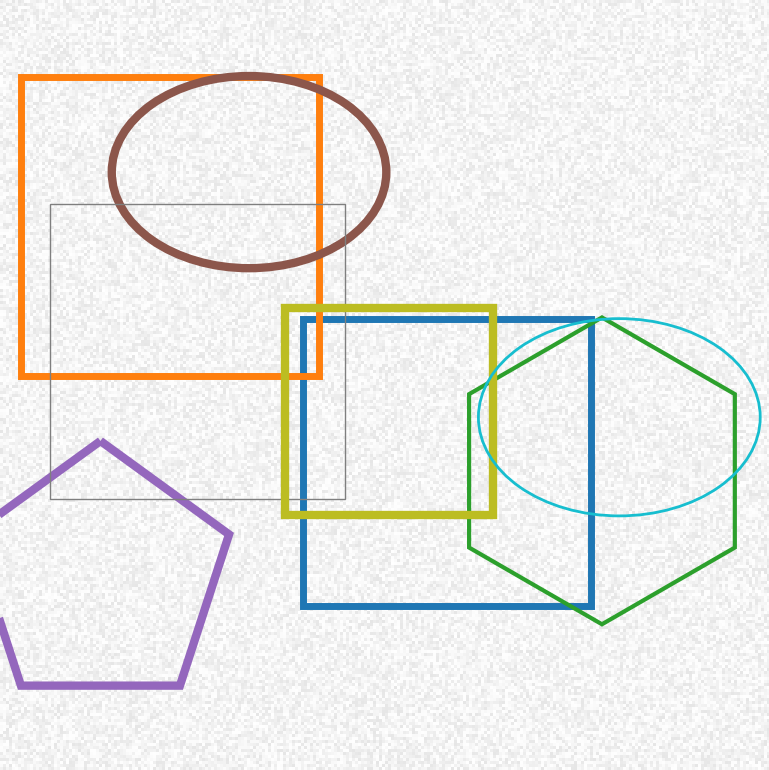[{"shape": "square", "thickness": 2.5, "radius": 0.93, "center": [0.58, 0.4]}, {"shape": "square", "thickness": 2.5, "radius": 0.97, "center": [0.221, 0.706]}, {"shape": "hexagon", "thickness": 1.5, "radius": 1.0, "center": [0.782, 0.389]}, {"shape": "pentagon", "thickness": 3, "radius": 0.88, "center": [0.13, 0.252]}, {"shape": "oval", "thickness": 3, "radius": 0.89, "center": [0.323, 0.776]}, {"shape": "square", "thickness": 0.5, "radius": 0.96, "center": [0.256, 0.544]}, {"shape": "square", "thickness": 3, "radius": 0.68, "center": [0.505, 0.466]}, {"shape": "oval", "thickness": 1, "radius": 0.91, "center": [0.804, 0.458]}]